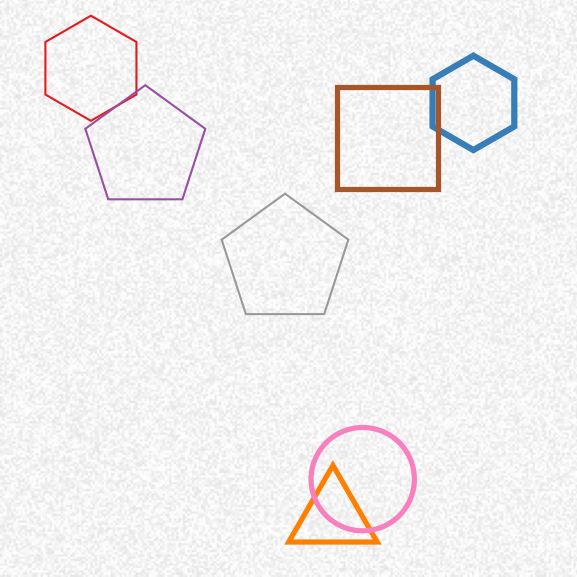[{"shape": "hexagon", "thickness": 1, "radius": 0.46, "center": [0.157, 0.881]}, {"shape": "hexagon", "thickness": 3, "radius": 0.41, "center": [0.82, 0.821]}, {"shape": "pentagon", "thickness": 1, "radius": 0.55, "center": [0.252, 0.742]}, {"shape": "triangle", "thickness": 2.5, "radius": 0.44, "center": [0.577, 0.105]}, {"shape": "square", "thickness": 2.5, "radius": 0.44, "center": [0.671, 0.76]}, {"shape": "circle", "thickness": 2.5, "radius": 0.45, "center": [0.628, 0.169]}, {"shape": "pentagon", "thickness": 1, "radius": 0.58, "center": [0.494, 0.548]}]